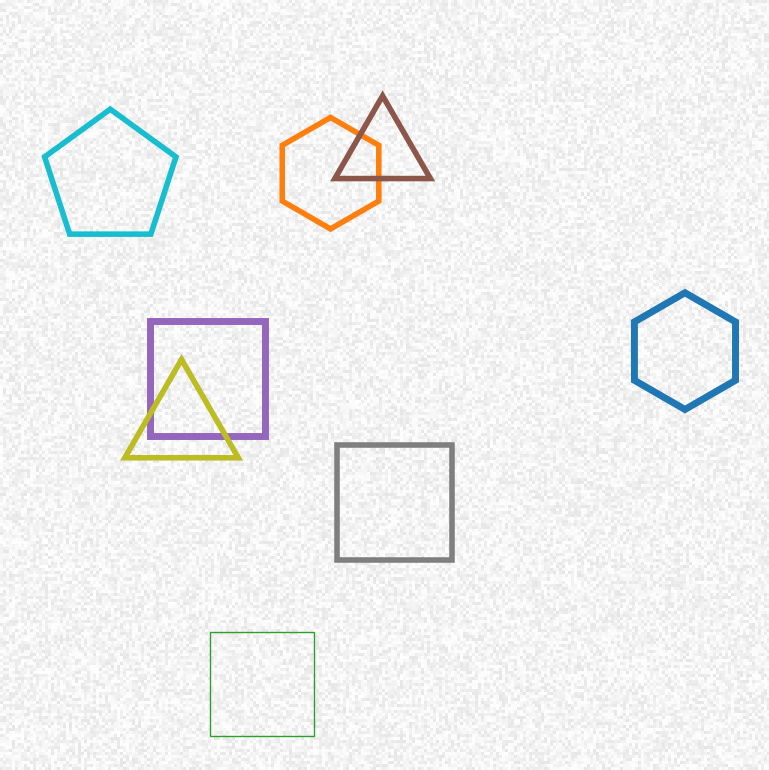[{"shape": "hexagon", "thickness": 2.5, "radius": 0.38, "center": [0.89, 0.544]}, {"shape": "hexagon", "thickness": 2, "radius": 0.36, "center": [0.429, 0.775]}, {"shape": "square", "thickness": 0.5, "radius": 0.34, "center": [0.34, 0.112]}, {"shape": "square", "thickness": 2.5, "radius": 0.37, "center": [0.27, 0.509]}, {"shape": "triangle", "thickness": 2, "radius": 0.36, "center": [0.497, 0.804]}, {"shape": "square", "thickness": 2, "radius": 0.37, "center": [0.512, 0.347]}, {"shape": "triangle", "thickness": 2, "radius": 0.43, "center": [0.236, 0.448]}, {"shape": "pentagon", "thickness": 2, "radius": 0.45, "center": [0.143, 0.768]}]